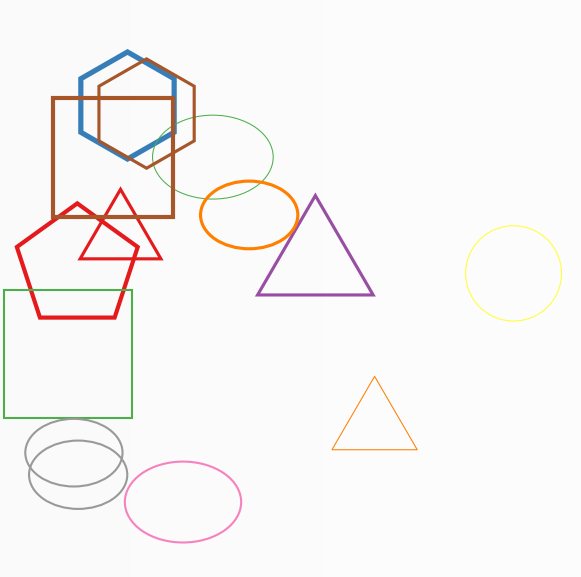[{"shape": "triangle", "thickness": 1.5, "radius": 0.4, "center": [0.207, 0.591]}, {"shape": "pentagon", "thickness": 2, "radius": 0.55, "center": [0.133, 0.538]}, {"shape": "hexagon", "thickness": 2.5, "radius": 0.46, "center": [0.219, 0.816]}, {"shape": "square", "thickness": 1, "radius": 0.55, "center": [0.117, 0.386]}, {"shape": "oval", "thickness": 0.5, "radius": 0.52, "center": [0.366, 0.727]}, {"shape": "triangle", "thickness": 1.5, "radius": 0.57, "center": [0.543, 0.546]}, {"shape": "triangle", "thickness": 0.5, "radius": 0.42, "center": [0.644, 0.263]}, {"shape": "oval", "thickness": 1.5, "radius": 0.42, "center": [0.429, 0.627]}, {"shape": "circle", "thickness": 0.5, "radius": 0.41, "center": [0.884, 0.526]}, {"shape": "square", "thickness": 2, "radius": 0.51, "center": [0.195, 0.726]}, {"shape": "hexagon", "thickness": 1.5, "radius": 0.47, "center": [0.252, 0.803]}, {"shape": "oval", "thickness": 1, "radius": 0.5, "center": [0.315, 0.13]}, {"shape": "oval", "thickness": 1, "radius": 0.42, "center": [0.127, 0.215]}, {"shape": "oval", "thickness": 1, "radius": 0.42, "center": [0.134, 0.177]}]